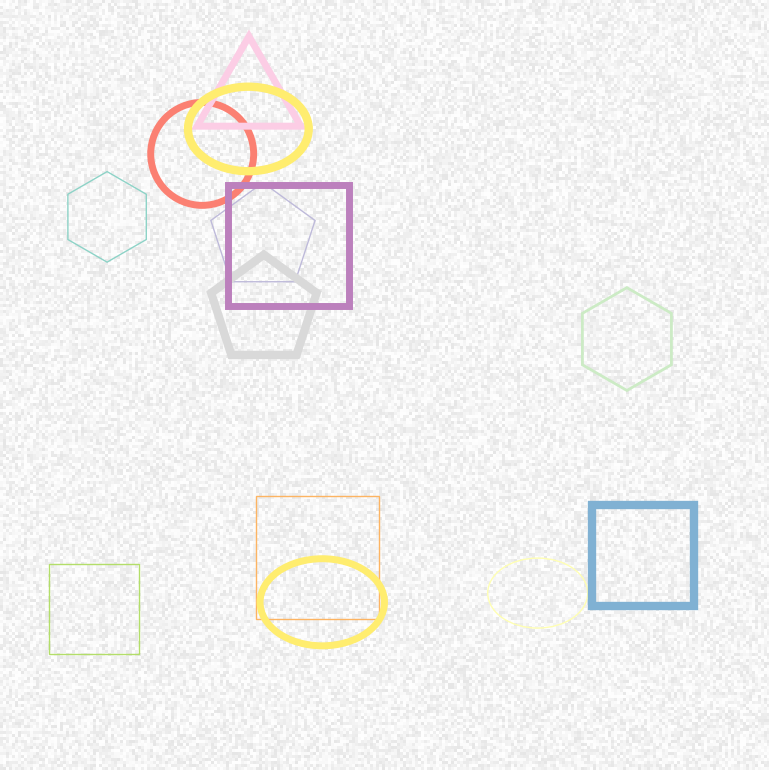[{"shape": "hexagon", "thickness": 0.5, "radius": 0.29, "center": [0.139, 0.718]}, {"shape": "oval", "thickness": 0.5, "radius": 0.32, "center": [0.698, 0.23]}, {"shape": "pentagon", "thickness": 0.5, "radius": 0.36, "center": [0.342, 0.692]}, {"shape": "circle", "thickness": 2.5, "radius": 0.33, "center": [0.263, 0.8]}, {"shape": "square", "thickness": 3, "radius": 0.33, "center": [0.835, 0.279]}, {"shape": "square", "thickness": 0.5, "radius": 0.4, "center": [0.412, 0.275]}, {"shape": "square", "thickness": 0.5, "radius": 0.29, "center": [0.122, 0.209]}, {"shape": "triangle", "thickness": 2.5, "radius": 0.39, "center": [0.323, 0.875]}, {"shape": "pentagon", "thickness": 3, "radius": 0.36, "center": [0.343, 0.597]}, {"shape": "square", "thickness": 2.5, "radius": 0.39, "center": [0.374, 0.682]}, {"shape": "hexagon", "thickness": 1, "radius": 0.33, "center": [0.814, 0.56]}, {"shape": "oval", "thickness": 3, "radius": 0.39, "center": [0.323, 0.833]}, {"shape": "oval", "thickness": 2.5, "radius": 0.4, "center": [0.419, 0.218]}]